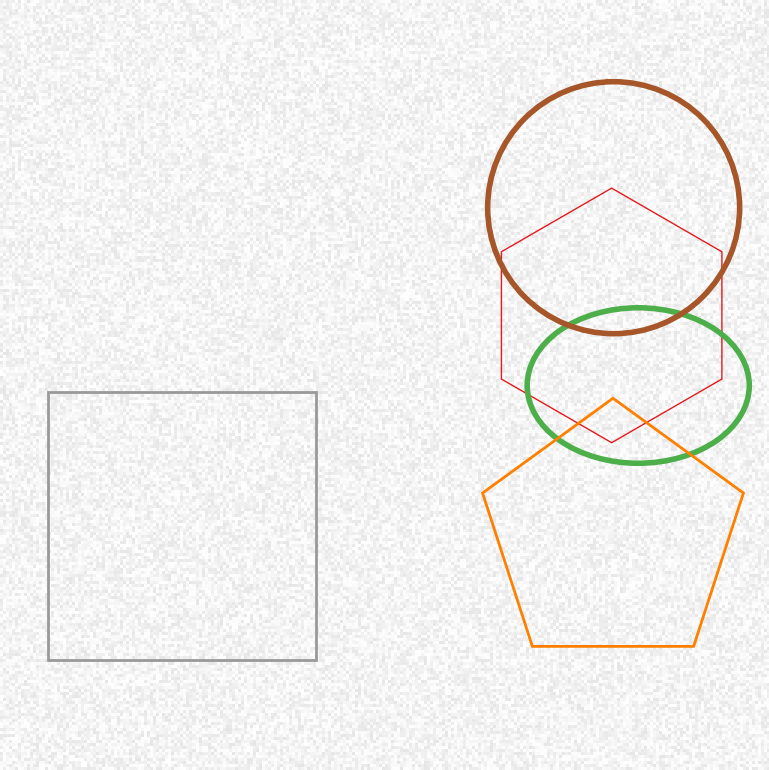[{"shape": "hexagon", "thickness": 0.5, "radius": 0.83, "center": [0.794, 0.59]}, {"shape": "oval", "thickness": 2, "radius": 0.72, "center": [0.829, 0.499]}, {"shape": "pentagon", "thickness": 1, "radius": 0.89, "center": [0.796, 0.305]}, {"shape": "circle", "thickness": 2, "radius": 0.82, "center": [0.797, 0.73]}, {"shape": "square", "thickness": 1, "radius": 0.87, "center": [0.237, 0.317]}]